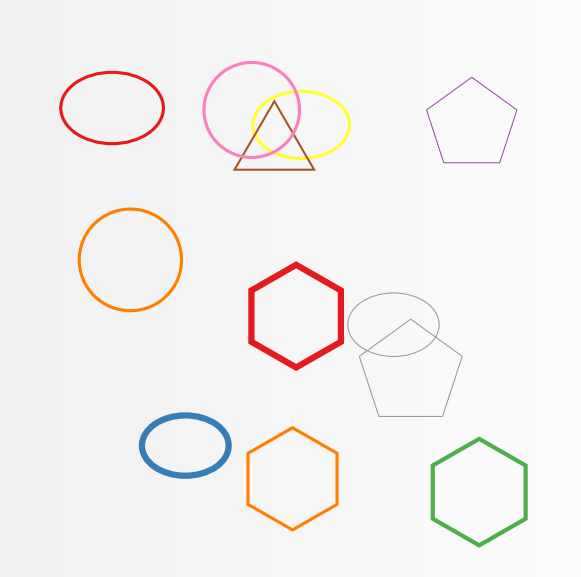[{"shape": "hexagon", "thickness": 3, "radius": 0.44, "center": [0.51, 0.452]}, {"shape": "oval", "thickness": 1.5, "radius": 0.44, "center": [0.193, 0.812]}, {"shape": "oval", "thickness": 3, "radius": 0.37, "center": [0.319, 0.228]}, {"shape": "hexagon", "thickness": 2, "radius": 0.46, "center": [0.824, 0.147]}, {"shape": "pentagon", "thickness": 0.5, "radius": 0.41, "center": [0.812, 0.783]}, {"shape": "circle", "thickness": 1.5, "radius": 0.44, "center": [0.224, 0.549]}, {"shape": "hexagon", "thickness": 1.5, "radius": 0.44, "center": [0.503, 0.17]}, {"shape": "oval", "thickness": 1.5, "radius": 0.42, "center": [0.518, 0.783]}, {"shape": "triangle", "thickness": 1, "radius": 0.4, "center": [0.472, 0.745]}, {"shape": "circle", "thickness": 1.5, "radius": 0.41, "center": [0.433, 0.809]}, {"shape": "pentagon", "thickness": 0.5, "radius": 0.47, "center": [0.707, 0.353]}, {"shape": "oval", "thickness": 0.5, "radius": 0.39, "center": [0.677, 0.437]}]